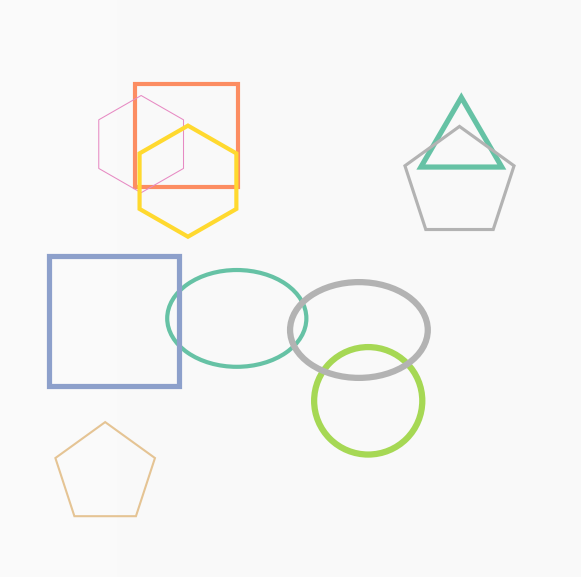[{"shape": "oval", "thickness": 2, "radius": 0.6, "center": [0.407, 0.448]}, {"shape": "triangle", "thickness": 2.5, "radius": 0.4, "center": [0.794, 0.75]}, {"shape": "square", "thickness": 2, "radius": 0.45, "center": [0.321, 0.764]}, {"shape": "square", "thickness": 2.5, "radius": 0.56, "center": [0.196, 0.443]}, {"shape": "hexagon", "thickness": 0.5, "radius": 0.42, "center": [0.243, 0.75]}, {"shape": "circle", "thickness": 3, "radius": 0.47, "center": [0.633, 0.305]}, {"shape": "hexagon", "thickness": 2, "radius": 0.48, "center": [0.323, 0.685]}, {"shape": "pentagon", "thickness": 1, "radius": 0.45, "center": [0.181, 0.178]}, {"shape": "oval", "thickness": 3, "radius": 0.59, "center": [0.618, 0.428]}, {"shape": "pentagon", "thickness": 1.5, "radius": 0.49, "center": [0.791, 0.682]}]